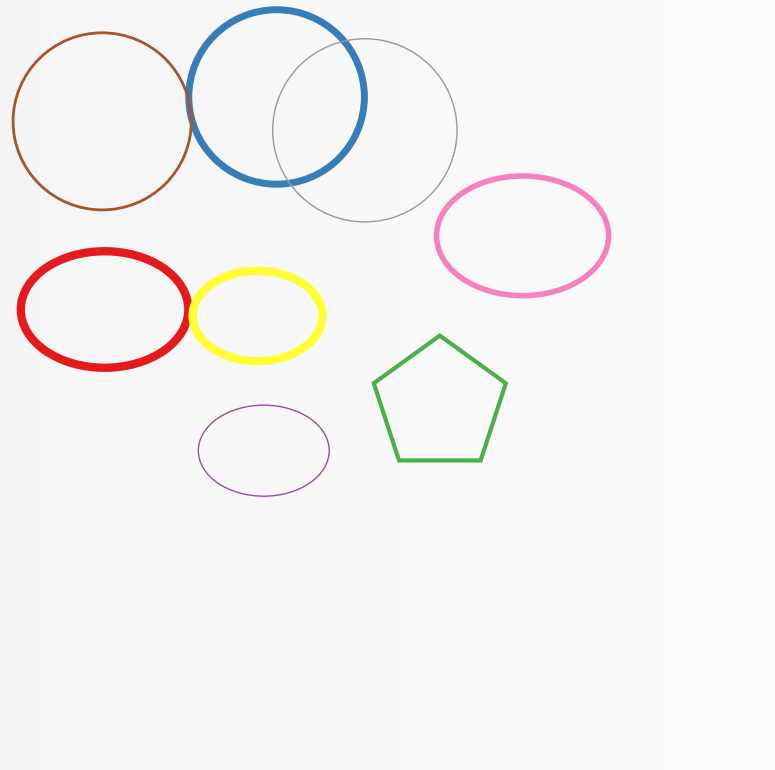[{"shape": "oval", "thickness": 3, "radius": 0.54, "center": [0.135, 0.598]}, {"shape": "circle", "thickness": 2.5, "radius": 0.57, "center": [0.357, 0.874]}, {"shape": "pentagon", "thickness": 1.5, "radius": 0.45, "center": [0.568, 0.475]}, {"shape": "oval", "thickness": 0.5, "radius": 0.42, "center": [0.34, 0.415]}, {"shape": "oval", "thickness": 3, "radius": 0.42, "center": [0.332, 0.59]}, {"shape": "circle", "thickness": 1, "radius": 0.58, "center": [0.132, 0.842]}, {"shape": "oval", "thickness": 2, "radius": 0.56, "center": [0.674, 0.694]}, {"shape": "circle", "thickness": 0.5, "radius": 0.59, "center": [0.471, 0.831]}]